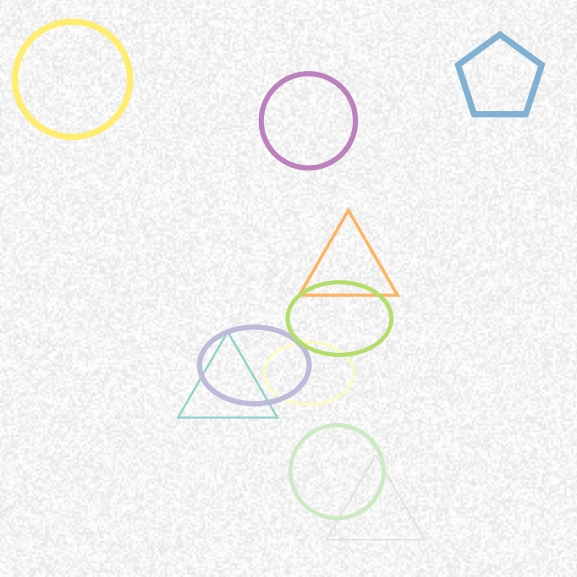[{"shape": "triangle", "thickness": 1, "radius": 0.5, "center": [0.394, 0.326]}, {"shape": "oval", "thickness": 1, "radius": 0.39, "center": [0.535, 0.353]}, {"shape": "oval", "thickness": 2.5, "radius": 0.47, "center": [0.44, 0.366]}, {"shape": "pentagon", "thickness": 3, "radius": 0.38, "center": [0.866, 0.863]}, {"shape": "triangle", "thickness": 1.5, "radius": 0.49, "center": [0.603, 0.537]}, {"shape": "oval", "thickness": 2, "radius": 0.45, "center": [0.588, 0.447]}, {"shape": "triangle", "thickness": 0.5, "radius": 0.49, "center": [0.65, 0.113]}, {"shape": "circle", "thickness": 2.5, "radius": 0.41, "center": [0.534, 0.79]}, {"shape": "circle", "thickness": 2, "radius": 0.4, "center": [0.584, 0.182]}, {"shape": "circle", "thickness": 3, "radius": 0.5, "center": [0.126, 0.862]}]